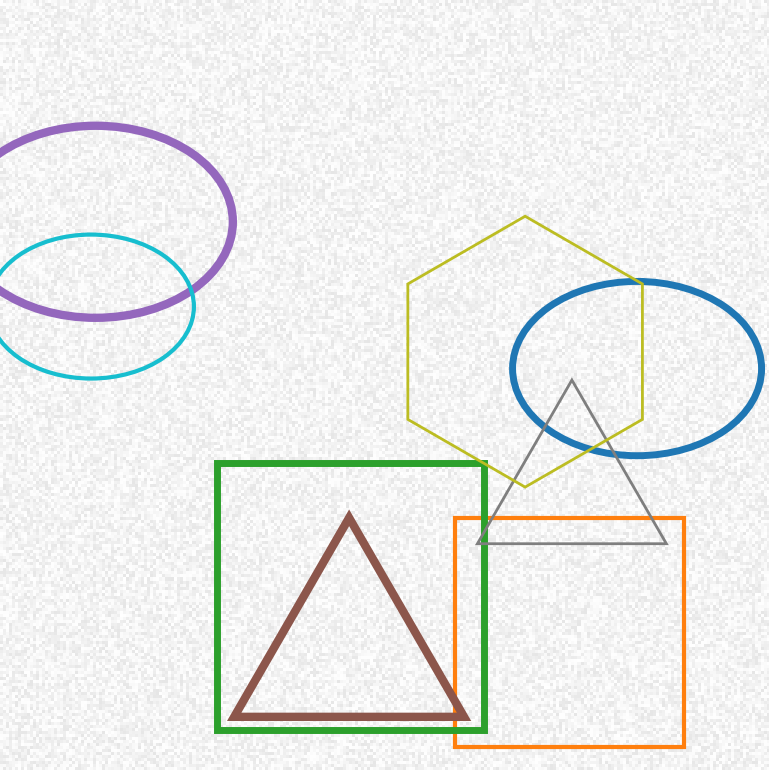[{"shape": "oval", "thickness": 2.5, "radius": 0.81, "center": [0.827, 0.521]}, {"shape": "square", "thickness": 1.5, "radius": 0.74, "center": [0.739, 0.179]}, {"shape": "square", "thickness": 2.5, "radius": 0.87, "center": [0.455, 0.225]}, {"shape": "oval", "thickness": 3, "radius": 0.89, "center": [0.124, 0.712]}, {"shape": "triangle", "thickness": 3, "radius": 0.86, "center": [0.453, 0.155]}, {"shape": "triangle", "thickness": 1, "radius": 0.71, "center": [0.743, 0.365]}, {"shape": "hexagon", "thickness": 1, "radius": 0.88, "center": [0.682, 0.543]}, {"shape": "oval", "thickness": 1.5, "radius": 0.67, "center": [0.118, 0.602]}]